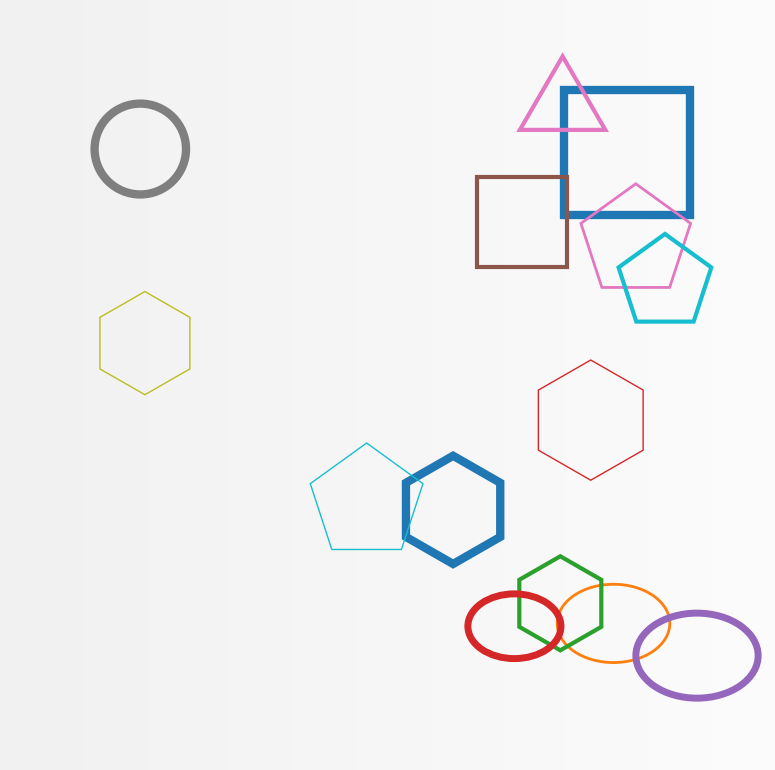[{"shape": "hexagon", "thickness": 3, "radius": 0.35, "center": [0.585, 0.338]}, {"shape": "square", "thickness": 3, "radius": 0.41, "center": [0.809, 0.802]}, {"shape": "oval", "thickness": 1, "radius": 0.36, "center": [0.792, 0.19]}, {"shape": "hexagon", "thickness": 1.5, "radius": 0.31, "center": [0.723, 0.216]}, {"shape": "oval", "thickness": 2.5, "radius": 0.3, "center": [0.664, 0.187]}, {"shape": "hexagon", "thickness": 0.5, "radius": 0.39, "center": [0.762, 0.454]}, {"shape": "oval", "thickness": 2.5, "radius": 0.39, "center": [0.899, 0.149]}, {"shape": "square", "thickness": 1.5, "radius": 0.29, "center": [0.674, 0.712]}, {"shape": "pentagon", "thickness": 1, "radius": 0.37, "center": [0.82, 0.687]}, {"shape": "triangle", "thickness": 1.5, "radius": 0.32, "center": [0.726, 0.863]}, {"shape": "circle", "thickness": 3, "radius": 0.29, "center": [0.181, 0.806]}, {"shape": "hexagon", "thickness": 0.5, "radius": 0.33, "center": [0.187, 0.554]}, {"shape": "pentagon", "thickness": 0.5, "radius": 0.38, "center": [0.473, 0.348]}, {"shape": "pentagon", "thickness": 1.5, "radius": 0.31, "center": [0.858, 0.633]}]